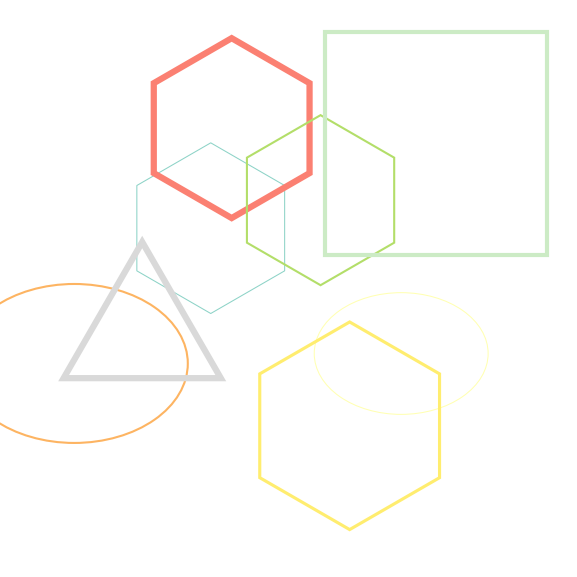[{"shape": "hexagon", "thickness": 0.5, "radius": 0.74, "center": [0.365, 0.604]}, {"shape": "oval", "thickness": 0.5, "radius": 0.75, "center": [0.695, 0.387]}, {"shape": "hexagon", "thickness": 3, "radius": 0.78, "center": [0.401, 0.777]}, {"shape": "oval", "thickness": 1, "radius": 0.98, "center": [0.129, 0.37]}, {"shape": "hexagon", "thickness": 1, "radius": 0.74, "center": [0.555, 0.653]}, {"shape": "triangle", "thickness": 3, "radius": 0.79, "center": [0.246, 0.423]}, {"shape": "square", "thickness": 2, "radius": 0.96, "center": [0.755, 0.751]}, {"shape": "hexagon", "thickness": 1.5, "radius": 0.9, "center": [0.605, 0.262]}]